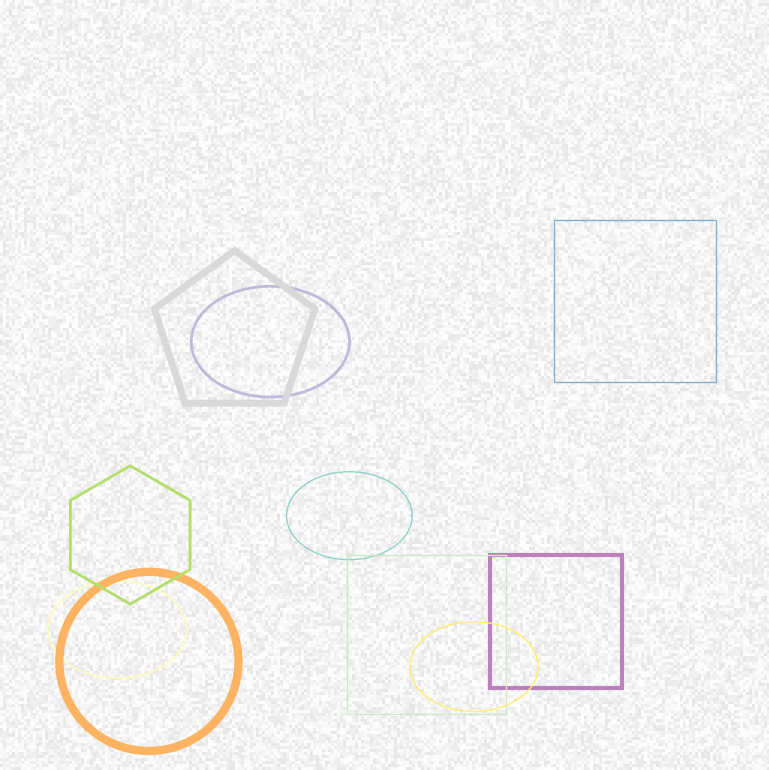[{"shape": "oval", "thickness": 0.5, "radius": 0.41, "center": [0.454, 0.33]}, {"shape": "oval", "thickness": 0.5, "radius": 0.45, "center": [0.153, 0.182]}, {"shape": "oval", "thickness": 1, "radius": 0.51, "center": [0.351, 0.556]}, {"shape": "square", "thickness": 0.5, "radius": 0.53, "center": [0.825, 0.609]}, {"shape": "circle", "thickness": 3, "radius": 0.58, "center": [0.193, 0.141]}, {"shape": "hexagon", "thickness": 1, "radius": 0.45, "center": [0.169, 0.305]}, {"shape": "pentagon", "thickness": 2.5, "radius": 0.55, "center": [0.305, 0.565]}, {"shape": "square", "thickness": 1.5, "radius": 0.43, "center": [0.722, 0.193]}, {"shape": "square", "thickness": 0.5, "radius": 0.51, "center": [0.554, 0.176]}, {"shape": "oval", "thickness": 0.5, "radius": 0.42, "center": [0.616, 0.134]}]